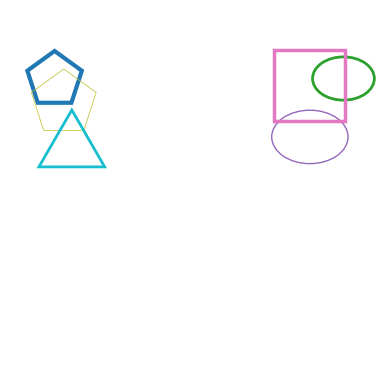[{"shape": "pentagon", "thickness": 3, "radius": 0.37, "center": [0.142, 0.793]}, {"shape": "oval", "thickness": 2, "radius": 0.4, "center": [0.892, 0.796]}, {"shape": "oval", "thickness": 1, "radius": 0.5, "center": [0.805, 0.644]}, {"shape": "square", "thickness": 2.5, "radius": 0.46, "center": [0.804, 0.777]}, {"shape": "pentagon", "thickness": 0.5, "radius": 0.44, "center": [0.166, 0.732]}, {"shape": "triangle", "thickness": 2, "radius": 0.49, "center": [0.186, 0.616]}]